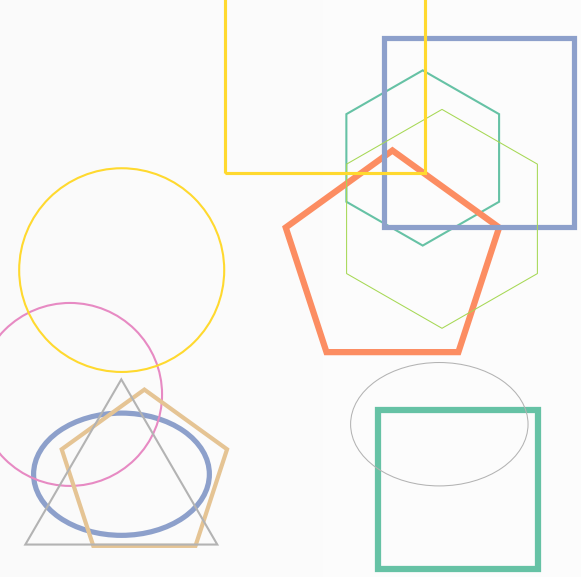[{"shape": "square", "thickness": 3, "radius": 0.69, "center": [0.787, 0.151]}, {"shape": "hexagon", "thickness": 1, "radius": 0.76, "center": [0.727, 0.726]}, {"shape": "pentagon", "thickness": 3, "radius": 0.97, "center": [0.675, 0.546]}, {"shape": "square", "thickness": 2.5, "radius": 0.82, "center": [0.824, 0.77]}, {"shape": "oval", "thickness": 2.5, "radius": 0.76, "center": [0.209, 0.178]}, {"shape": "circle", "thickness": 1, "radius": 0.79, "center": [0.12, 0.316]}, {"shape": "hexagon", "thickness": 0.5, "radius": 0.95, "center": [0.76, 0.62]}, {"shape": "square", "thickness": 1.5, "radius": 0.86, "center": [0.559, 0.872]}, {"shape": "circle", "thickness": 1, "radius": 0.88, "center": [0.209, 0.531]}, {"shape": "pentagon", "thickness": 2, "radius": 0.75, "center": [0.248, 0.175]}, {"shape": "oval", "thickness": 0.5, "radius": 0.76, "center": [0.756, 0.265]}, {"shape": "triangle", "thickness": 1, "radius": 0.95, "center": [0.209, 0.152]}]